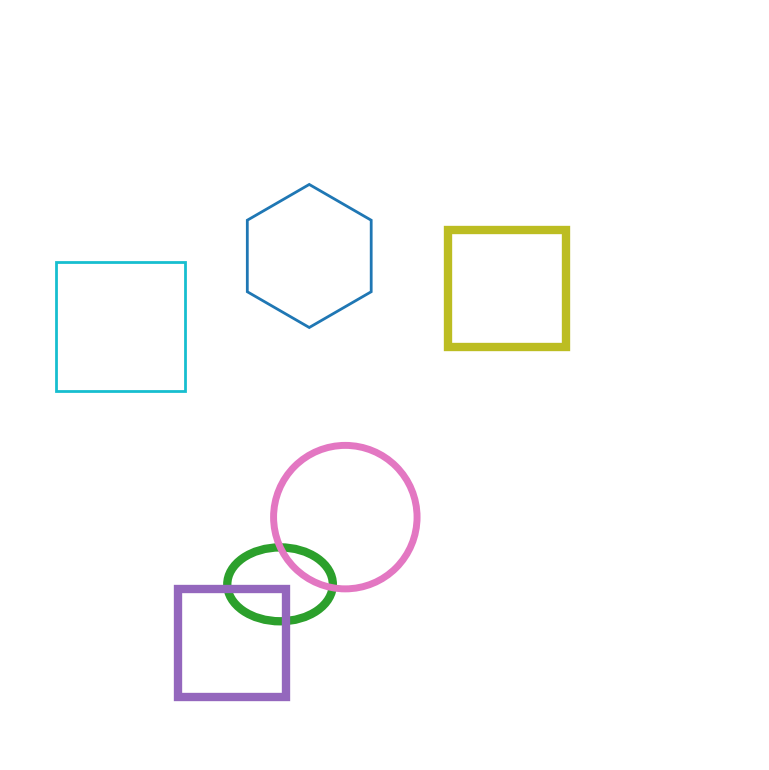[{"shape": "hexagon", "thickness": 1, "radius": 0.46, "center": [0.402, 0.668]}, {"shape": "oval", "thickness": 3, "radius": 0.34, "center": [0.364, 0.241]}, {"shape": "square", "thickness": 3, "radius": 0.35, "center": [0.301, 0.165]}, {"shape": "circle", "thickness": 2.5, "radius": 0.47, "center": [0.448, 0.328]}, {"shape": "square", "thickness": 3, "radius": 0.38, "center": [0.658, 0.626]}, {"shape": "square", "thickness": 1, "radius": 0.42, "center": [0.156, 0.576]}]